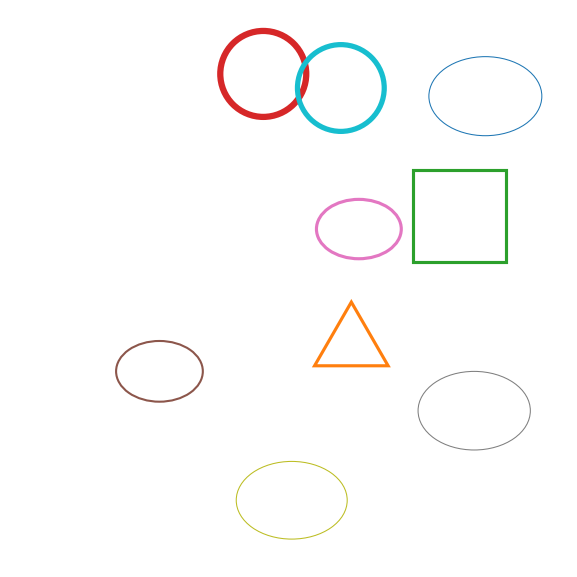[{"shape": "oval", "thickness": 0.5, "radius": 0.49, "center": [0.84, 0.833]}, {"shape": "triangle", "thickness": 1.5, "radius": 0.37, "center": [0.608, 0.403]}, {"shape": "square", "thickness": 1.5, "radius": 0.4, "center": [0.796, 0.625]}, {"shape": "circle", "thickness": 3, "radius": 0.37, "center": [0.456, 0.871]}, {"shape": "oval", "thickness": 1, "radius": 0.38, "center": [0.276, 0.356]}, {"shape": "oval", "thickness": 1.5, "radius": 0.37, "center": [0.621, 0.602]}, {"shape": "oval", "thickness": 0.5, "radius": 0.49, "center": [0.821, 0.288]}, {"shape": "oval", "thickness": 0.5, "radius": 0.48, "center": [0.505, 0.133]}, {"shape": "circle", "thickness": 2.5, "radius": 0.38, "center": [0.59, 0.847]}]